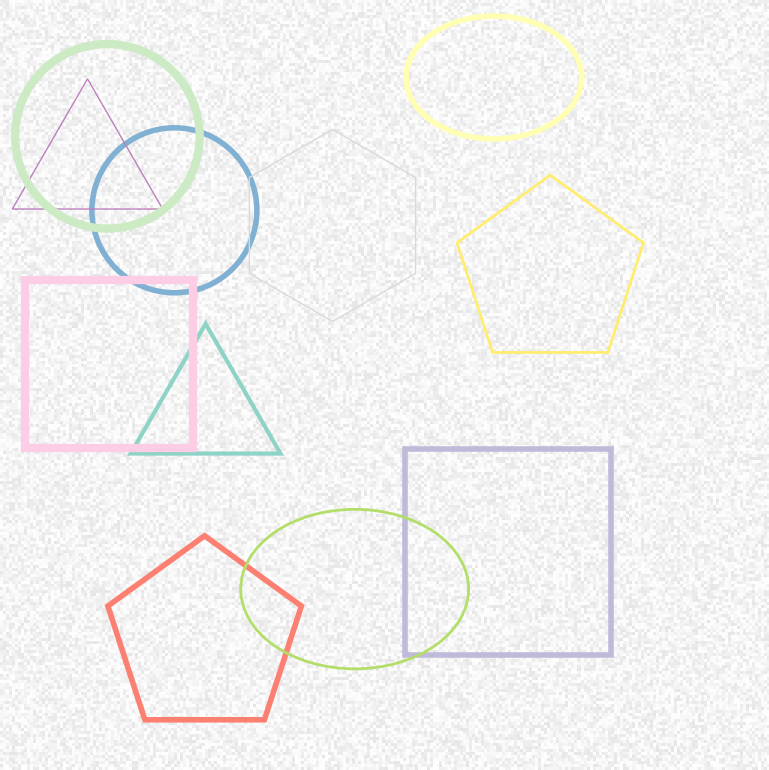[{"shape": "triangle", "thickness": 1.5, "radius": 0.56, "center": [0.267, 0.467]}, {"shape": "oval", "thickness": 2, "radius": 0.57, "center": [0.641, 0.899]}, {"shape": "square", "thickness": 2, "radius": 0.67, "center": [0.66, 0.283]}, {"shape": "pentagon", "thickness": 2, "radius": 0.66, "center": [0.266, 0.172]}, {"shape": "circle", "thickness": 2, "radius": 0.54, "center": [0.226, 0.727]}, {"shape": "oval", "thickness": 1, "radius": 0.74, "center": [0.461, 0.235]}, {"shape": "square", "thickness": 3, "radius": 0.55, "center": [0.141, 0.528]}, {"shape": "hexagon", "thickness": 0.5, "radius": 0.62, "center": [0.432, 0.707]}, {"shape": "triangle", "thickness": 0.5, "radius": 0.56, "center": [0.114, 0.785]}, {"shape": "circle", "thickness": 3, "radius": 0.6, "center": [0.139, 0.823]}, {"shape": "pentagon", "thickness": 1, "radius": 0.64, "center": [0.715, 0.645]}]